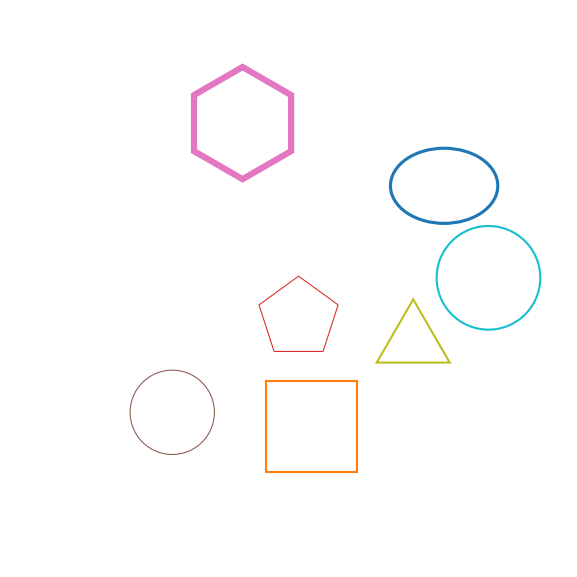[{"shape": "oval", "thickness": 1.5, "radius": 0.46, "center": [0.769, 0.677]}, {"shape": "square", "thickness": 1, "radius": 0.39, "center": [0.539, 0.261]}, {"shape": "pentagon", "thickness": 0.5, "radius": 0.36, "center": [0.517, 0.449]}, {"shape": "circle", "thickness": 0.5, "radius": 0.36, "center": [0.298, 0.285]}, {"shape": "hexagon", "thickness": 3, "radius": 0.49, "center": [0.42, 0.786]}, {"shape": "triangle", "thickness": 1, "radius": 0.37, "center": [0.716, 0.408]}, {"shape": "circle", "thickness": 1, "radius": 0.45, "center": [0.846, 0.518]}]